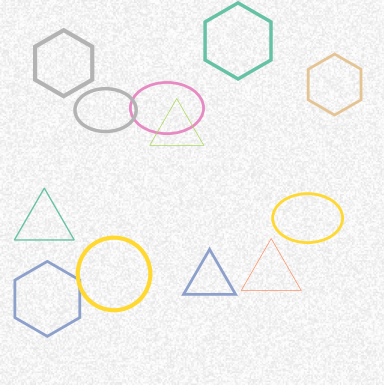[{"shape": "triangle", "thickness": 1, "radius": 0.45, "center": [0.115, 0.422]}, {"shape": "hexagon", "thickness": 2.5, "radius": 0.49, "center": [0.618, 0.894]}, {"shape": "triangle", "thickness": 0.5, "radius": 0.45, "center": [0.704, 0.29]}, {"shape": "hexagon", "thickness": 2, "radius": 0.49, "center": [0.123, 0.224]}, {"shape": "triangle", "thickness": 2, "radius": 0.39, "center": [0.544, 0.274]}, {"shape": "oval", "thickness": 2, "radius": 0.48, "center": [0.434, 0.719]}, {"shape": "triangle", "thickness": 0.5, "radius": 0.41, "center": [0.459, 0.663]}, {"shape": "circle", "thickness": 3, "radius": 0.47, "center": [0.296, 0.288]}, {"shape": "oval", "thickness": 2, "radius": 0.45, "center": [0.799, 0.433]}, {"shape": "hexagon", "thickness": 2, "radius": 0.4, "center": [0.869, 0.78]}, {"shape": "oval", "thickness": 2.5, "radius": 0.4, "center": [0.274, 0.714]}, {"shape": "hexagon", "thickness": 3, "radius": 0.43, "center": [0.165, 0.836]}]